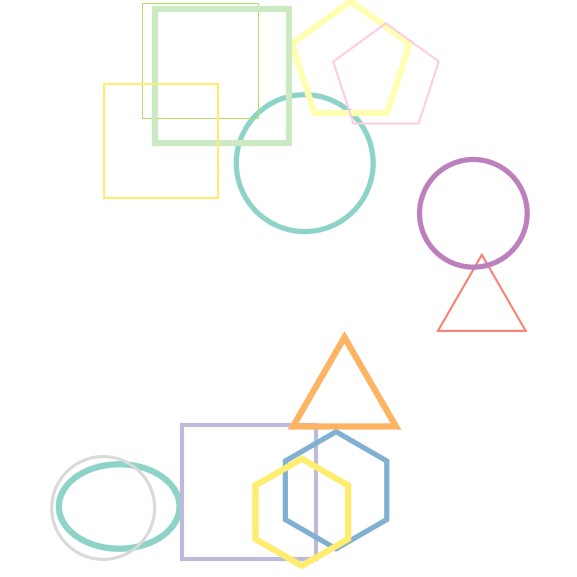[{"shape": "circle", "thickness": 2.5, "radius": 0.59, "center": [0.528, 0.717]}, {"shape": "oval", "thickness": 3, "radius": 0.52, "center": [0.206, 0.122]}, {"shape": "pentagon", "thickness": 3, "radius": 0.54, "center": [0.607, 0.89]}, {"shape": "square", "thickness": 2, "radius": 0.58, "center": [0.431, 0.147]}, {"shape": "triangle", "thickness": 1, "radius": 0.44, "center": [0.834, 0.47]}, {"shape": "hexagon", "thickness": 2.5, "radius": 0.51, "center": [0.582, 0.15]}, {"shape": "triangle", "thickness": 3, "radius": 0.51, "center": [0.597, 0.312]}, {"shape": "square", "thickness": 0.5, "radius": 0.5, "center": [0.346, 0.894]}, {"shape": "pentagon", "thickness": 1, "radius": 0.48, "center": [0.668, 0.863]}, {"shape": "circle", "thickness": 1.5, "radius": 0.45, "center": [0.179, 0.12]}, {"shape": "circle", "thickness": 2.5, "radius": 0.47, "center": [0.82, 0.63]}, {"shape": "square", "thickness": 3, "radius": 0.58, "center": [0.385, 0.867]}, {"shape": "square", "thickness": 1, "radius": 0.49, "center": [0.279, 0.755]}, {"shape": "hexagon", "thickness": 3, "radius": 0.46, "center": [0.523, 0.112]}]